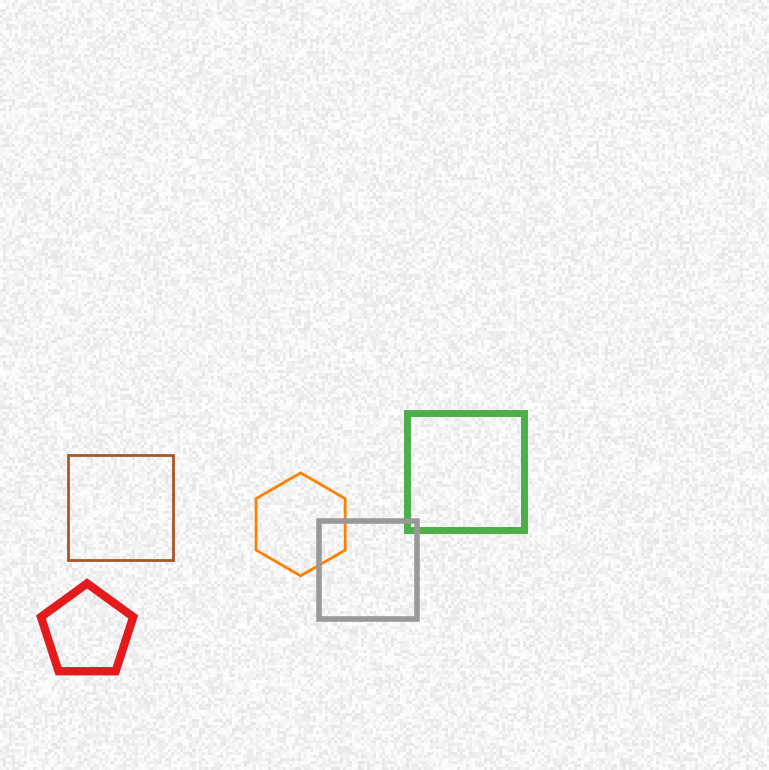[{"shape": "pentagon", "thickness": 3, "radius": 0.32, "center": [0.113, 0.179]}, {"shape": "square", "thickness": 2.5, "radius": 0.38, "center": [0.604, 0.388]}, {"shape": "hexagon", "thickness": 1, "radius": 0.33, "center": [0.39, 0.319]}, {"shape": "square", "thickness": 1, "radius": 0.34, "center": [0.156, 0.341]}, {"shape": "square", "thickness": 2, "radius": 0.32, "center": [0.478, 0.259]}]